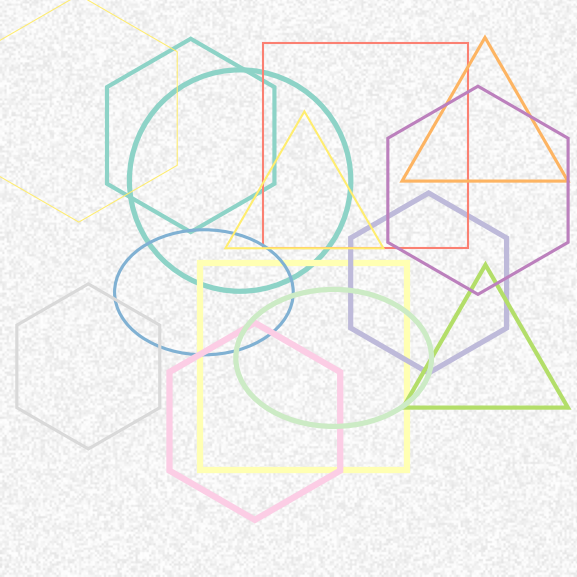[{"shape": "hexagon", "thickness": 2, "radius": 0.84, "center": [0.33, 0.765]}, {"shape": "circle", "thickness": 2.5, "radius": 0.96, "center": [0.416, 0.686]}, {"shape": "square", "thickness": 3, "radius": 0.89, "center": [0.526, 0.365]}, {"shape": "hexagon", "thickness": 2.5, "radius": 0.78, "center": [0.742, 0.509]}, {"shape": "square", "thickness": 1, "radius": 0.89, "center": [0.633, 0.747]}, {"shape": "oval", "thickness": 1.5, "radius": 0.77, "center": [0.353, 0.493]}, {"shape": "triangle", "thickness": 1.5, "radius": 0.83, "center": [0.84, 0.768]}, {"shape": "triangle", "thickness": 2, "radius": 0.82, "center": [0.841, 0.376]}, {"shape": "hexagon", "thickness": 3, "radius": 0.85, "center": [0.441, 0.27]}, {"shape": "hexagon", "thickness": 1.5, "radius": 0.71, "center": [0.153, 0.365]}, {"shape": "hexagon", "thickness": 1.5, "radius": 0.9, "center": [0.828, 0.67]}, {"shape": "oval", "thickness": 2.5, "radius": 0.85, "center": [0.578, 0.379]}, {"shape": "hexagon", "thickness": 0.5, "radius": 0.98, "center": [0.136, 0.811]}, {"shape": "triangle", "thickness": 1, "radius": 0.79, "center": [0.527, 0.648]}]